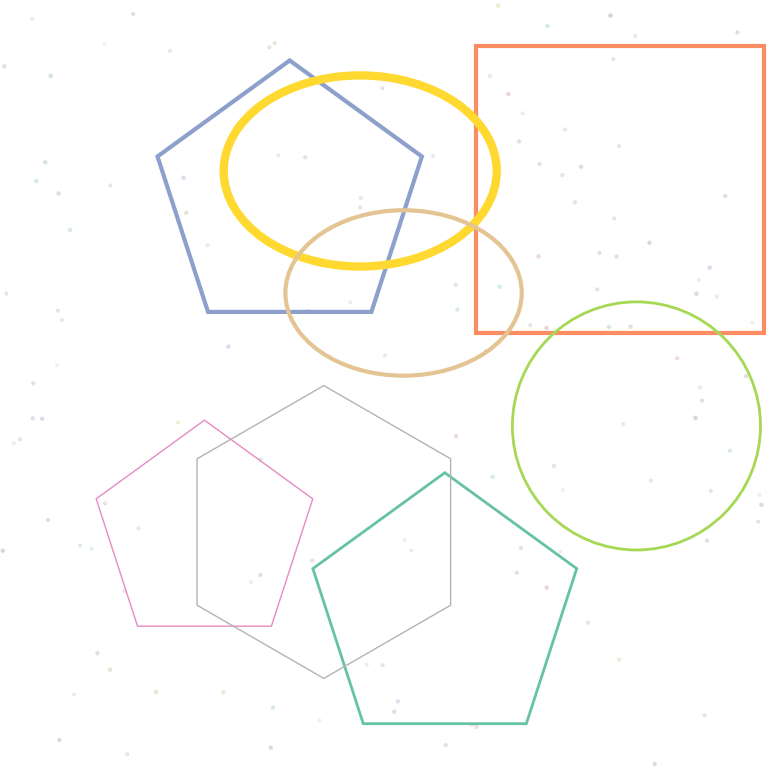[{"shape": "pentagon", "thickness": 1, "radius": 0.9, "center": [0.578, 0.206]}, {"shape": "square", "thickness": 1.5, "radius": 0.93, "center": [0.805, 0.754]}, {"shape": "pentagon", "thickness": 1.5, "radius": 0.9, "center": [0.376, 0.741]}, {"shape": "pentagon", "thickness": 0.5, "radius": 0.74, "center": [0.266, 0.306]}, {"shape": "circle", "thickness": 1, "radius": 0.81, "center": [0.827, 0.447]}, {"shape": "oval", "thickness": 3, "radius": 0.89, "center": [0.468, 0.778]}, {"shape": "oval", "thickness": 1.5, "radius": 0.77, "center": [0.524, 0.62]}, {"shape": "hexagon", "thickness": 0.5, "radius": 0.95, "center": [0.421, 0.309]}]